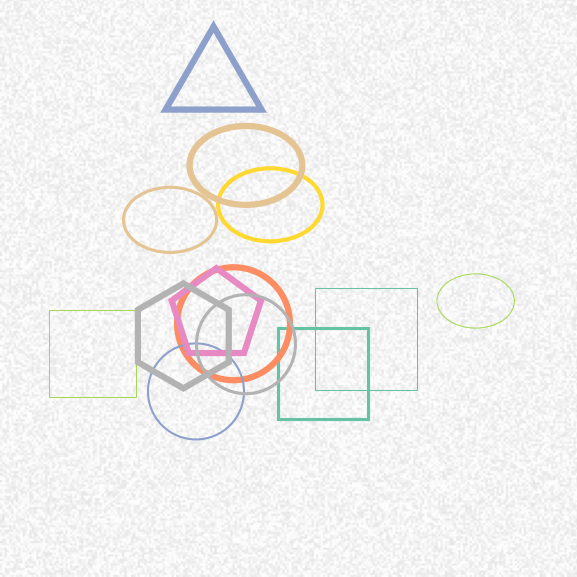[{"shape": "square", "thickness": 1.5, "radius": 0.39, "center": [0.559, 0.352]}, {"shape": "square", "thickness": 0.5, "radius": 0.44, "center": [0.634, 0.412]}, {"shape": "circle", "thickness": 3, "radius": 0.49, "center": [0.404, 0.439]}, {"shape": "circle", "thickness": 1, "radius": 0.42, "center": [0.339, 0.321]}, {"shape": "triangle", "thickness": 3, "radius": 0.48, "center": [0.37, 0.857]}, {"shape": "pentagon", "thickness": 3, "radius": 0.41, "center": [0.375, 0.454]}, {"shape": "square", "thickness": 0.5, "radius": 0.38, "center": [0.159, 0.387]}, {"shape": "oval", "thickness": 0.5, "radius": 0.34, "center": [0.824, 0.478]}, {"shape": "oval", "thickness": 2, "radius": 0.45, "center": [0.468, 0.644]}, {"shape": "oval", "thickness": 3, "radius": 0.49, "center": [0.426, 0.713]}, {"shape": "oval", "thickness": 1.5, "radius": 0.4, "center": [0.294, 0.618]}, {"shape": "hexagon", "thickness": 3, "radius": 0.45, "center": [0.317, 0.417]}, {"shape": "circle", "thickness": 1.5, "radius": 0.43, "center": [0.426, 0.403]}]